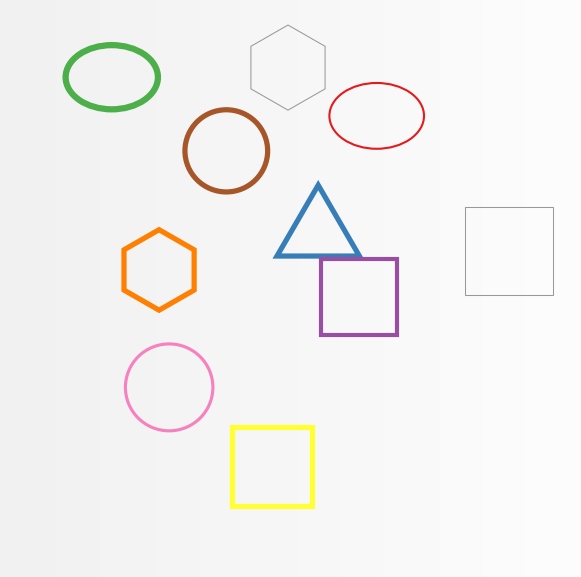[{"shape": "oval", "thickness": 1, "radius": 0.41, "center": [0.648, 0.798]}, {"shape": "triangle", "thickness": 2.5, "radius": 0.41, "center": [0.547, 0.597]}, {"shape": "oval", "thickness": 3, "radius": 0.4, "center": [0.192, 0.865]}, {"shape": "square", "thickness": 2, "radius": 0.33, "center": [0.617, 0.485]}, {"shape": "hexagon", "thickness": 2.5, "radius": 0.35, "center": [0.274, 0.532]}, {"shape": "square", "thickness": 2.5, "radius": 0.34, "center": [0.468, 0.191]}, {"shape": "circle", "thickness": 2.5, "radius": 0.36, "center": [0.389, 0.738]}, {"shape": "circle", "thickness": 1.5, "radius": 0.38, "center": [0.291, 0.328]}, {"shape": "square", "thickness": 0.5, "radius": 0.38, "center": [0.875, 0.564]}, {"shape": "hexagon", "thickness": 0.5, "radius": 0.37, "center": [0.495, 0.882]}]